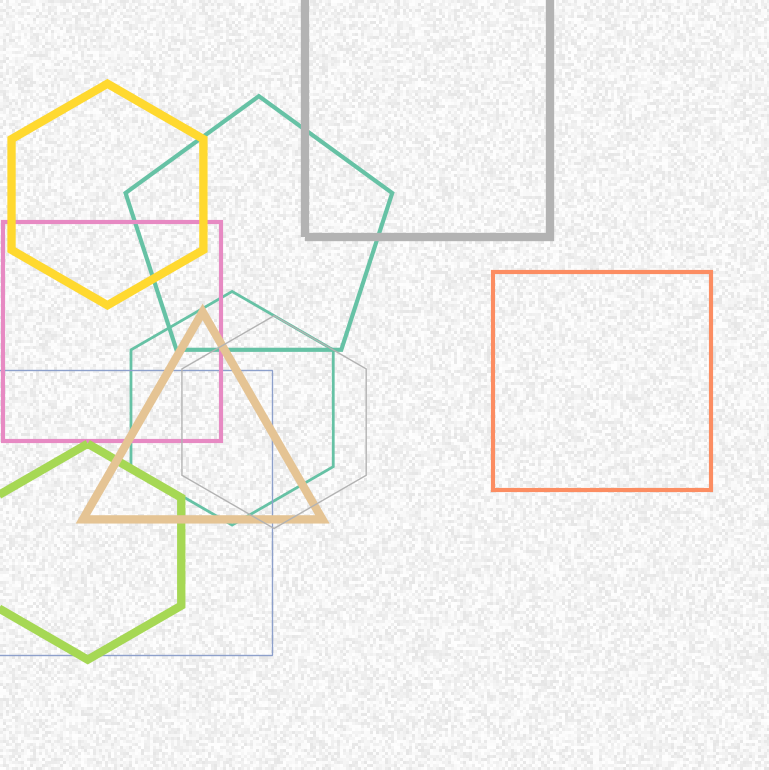[{"shape": "pentagon", "thickness": 1.5, "radius": 0.91, "center": [0.336, 0.693]}, {"shape": "hexagon", "thickness": 1, "radius": 0.76, "center": [0.301, 0.47]}, {"shape": "square", "thickness": 1.5, "radius": 0.71, "center": [0.782, 0.506]}, {"shape": "square", "thickness": 0.5, "radius": 0.92, "center": [0.169, 0.334]}, {"shape": "square", "thickness": 1.5, "radius": 0.71, "center": [0.145, 0.569]}, {"shape": "hexagon", "thickness": 3, "radius": 0.7, "center": [0.114, 0.284]}, {"shape": "hexagon", "thickness": 3, "radius": 0.72, "center": [0.14, 0.747]}, {"shape": "triangle", "thickness": 3, "radius": 0.9, "center": [0.263, 0.415]}, {"shape": "square", "thickness": 3, "radius": 0.8, "center": [0.555, 0.851]}, {"shape": "hexagon", "thickness": 0.5, "radius": 0.69, "center": [0.356, 0.452]}]